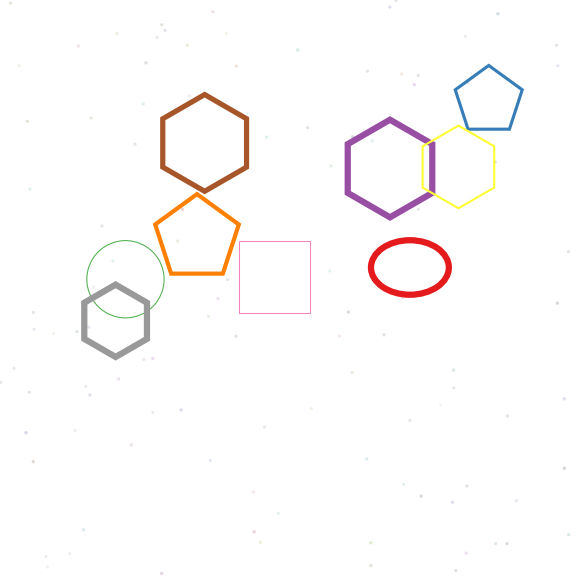[{"shape": "oval", "thickness": 3, "radius": 0.34, "center": [0.71, 0.536]}, {"shape": "pentagon", "thickness": 1.5, "radius": 0.3, "center": [0.846, 0.825]}, {"shape": "circle", "thickness": 0.5, "radius": 0.33, "center": [0.217, 0.516]}, {"shape": "hexagon", "thickness": 3, "radius": 0.42, "center": [0.675, 0.707]}, {"shape": "pentagon", "thickness": 2, "radius": 0.38, "center": [0.341, 0.587]}, {"shape": "hexagon", "thickness": 1, "radius": 0.36, "center": [0.794, 0.71]}, {"shape": "hexagon", "thickness": 2.5, "radius": 0.42, "center": [0.354, 0.752]}, {"shape": "square", "thickness": 0.5, "radius": 0.31, "center": [0.475, 0.519]}, {"shape": "hexagon", "thickness": 3, "radius": 0.31, "center": [0.2, 0.444]}]